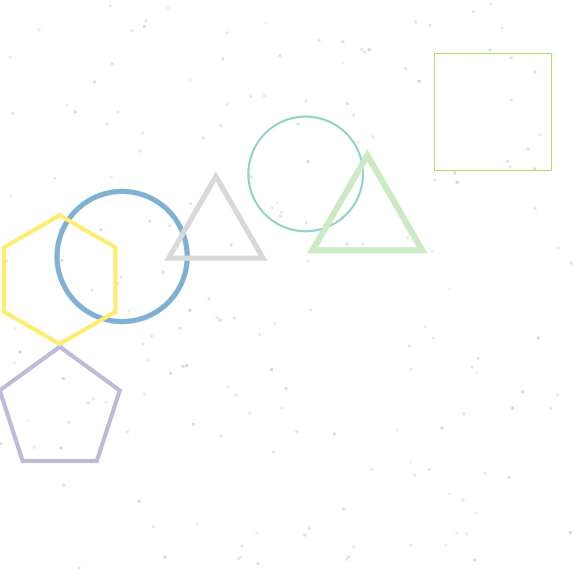[{"shape": "circle", "thickness": 1, "radius": 0.5, "center": [0.529, 0.698]}, {"shape": "pentagon", "thickness": 2, "radius": 0.55, "center": [0.103, 0.289]}, {"shape": "circle", "thickness": 2.5, "radius": 0.56, "center": [0.211, 0.555]}, {"shape": "square", "thickness": 0.5, "radius": 0.5, "center": [0.853, 0.806]}, {"shape": "triangle", "thickness": 2.5, "radius": 0.47, "center": [0.374, 0.599]}, {"shape": "triangle", "thickness": 3, "radius": 0.55, "center": [0.636, 0.621]}, {"shape": "hexagon", "thickness": 2, "radius": 0.56, "center": [0.103, 0.515]}]